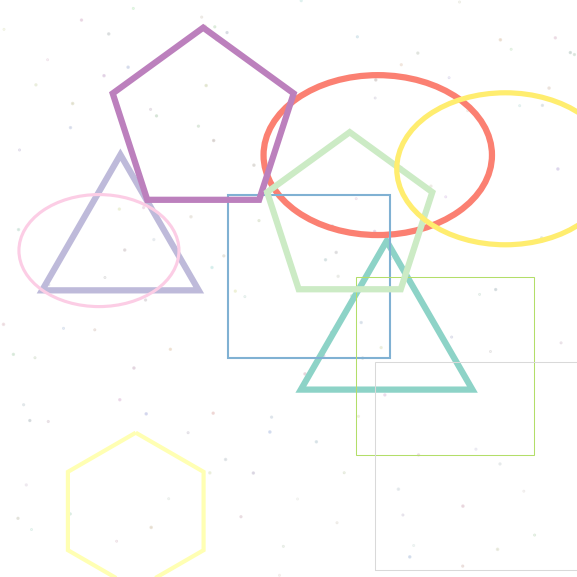[{"shape": "triangle", "thickness": 3, "radius": 0.86, "center": [0.669, 0.41]}, {"shape": "hexagon", "thickness": 2, "radius": 0.68, "center": [0.235, 0.114]}, {"shape": "triangle", "thickness": 3, "radius": 0.78, "center": [0.208, 0.575]}, {"shape": "oval", "thickness": 3, "radius": 0.99, "center": [0.654, 0.731]}, {"shape": "square", "thickness": 1, "radius": 0.7, "center": [0.535, 0.52]}, {"shape": "square", "thickness": 0.5, "radius": 0.77, "center": [0.771, 0.365]}, {"shape": "oval", "thickness": 1.5, "radius": 0.69, "center": [0.171, 0.565]}, {"shape": "square", "thickness": 0.5, "radius": 0.9, "center": [0.83, 0.192]}, {"shape": "pentagon", "thickness": 3, "radius": 0.82, "center": [0.352, 0.786]}, {"shape": "pentagon", "thickness": 3, "radius": 0.75, "center": [0.606, 0.62]}, {"shape": "oval", "thickness": 2.5, "radius": 0.94, "center": [0.875, 0.707]}]